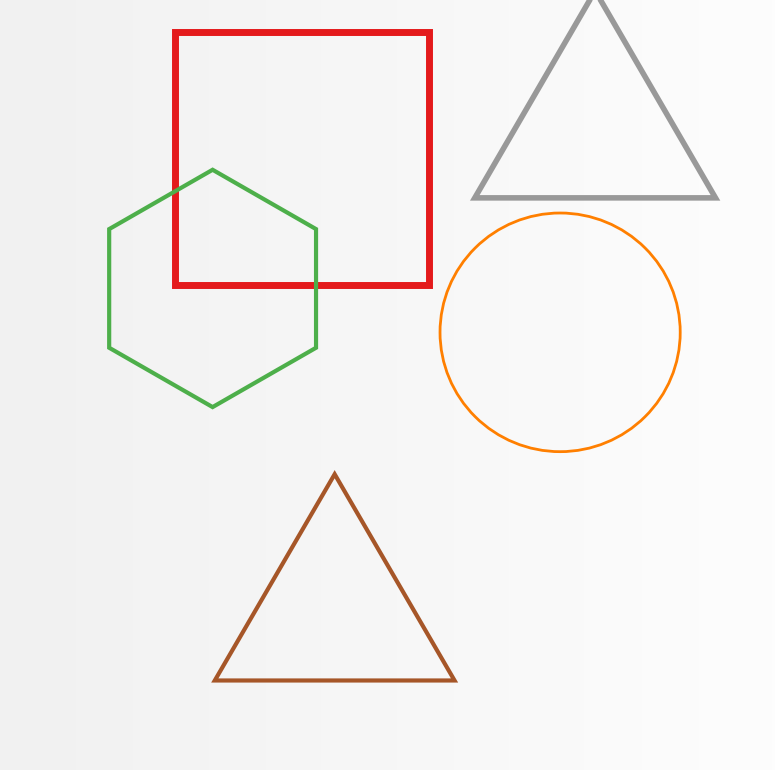[{"shape": "square", "thickness": 2.5, "radius": 0.82, "center": [0.389, 0.794]}, {"shape": "hexagon", "thickness": 1.5, "radius": 0.77, "center": [0.274, 0.625]}, {"shape": "circle", "thickness": 1, "radius": 0.77, "center": [0.723, 0.568]}, {"shape": "triangle", "thickness": 1.5, "radius": 0.89, "center": [0.432, 0.206]}, {"shape": "triangle", "thickness": 2, "radius": 0.9, "center": [0.768, 0.833]}]